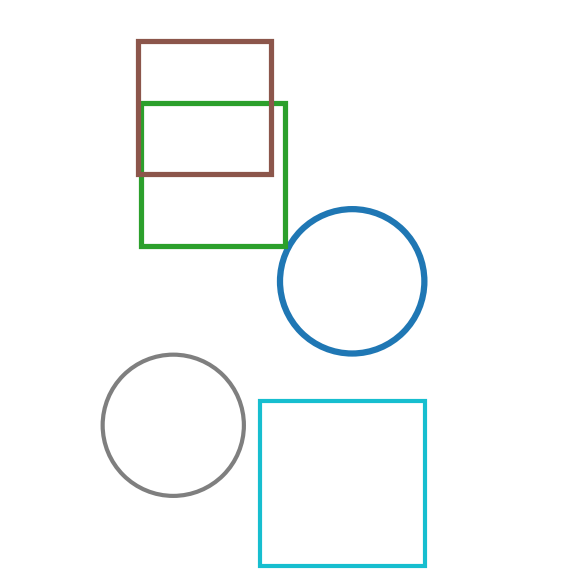[{"shape": "circle", "thickness": 3, "radius": 0.62, "center": [0.61, 0.512]}, {"shape": "square", "thickness": 2.5, "radius": 0.62, "center": [0.369, 0.697]}, {"shape": "square", "thickness": 2.5, "radius": 0.58, "center": [0.354, 0.813]}, {"shape": "circle", "thickness": 2, "radius": 0.61, "center": [0.3, 0.263]}, {"shape": "square", "thickness": 2, "radius": 0.71, "center": [0.593, 0.161]}]